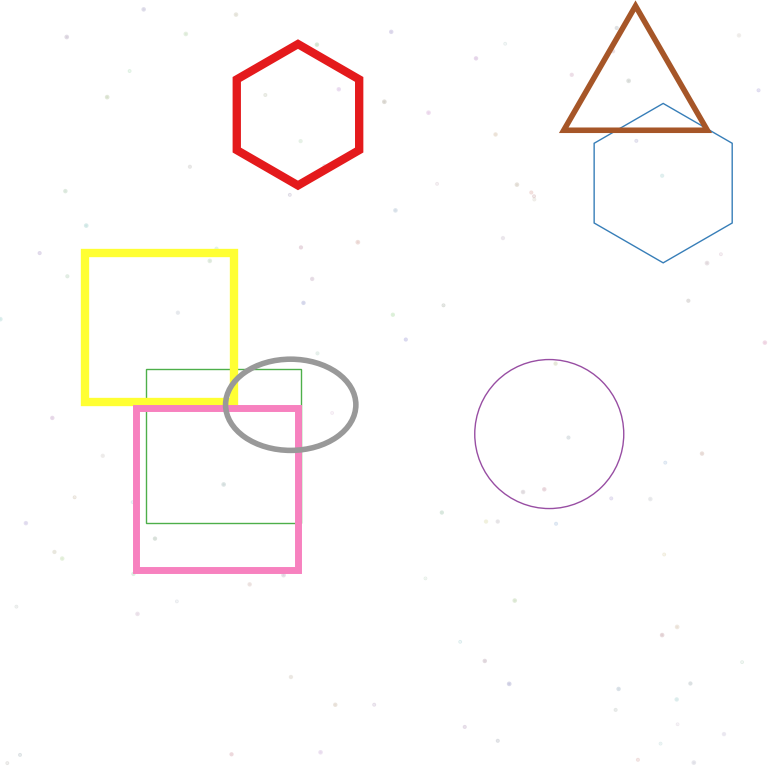[{"shape": "hexagon", "thickness": 3, "radius": 0.46, "center": [0.387, 0.851]}, {"shape": "hexagon", "thickness": 0.5, "radius": 0.52, "center": [0.861, 0.762]}, {"shape": "square", "thickness": 0.5, "radius": 0.5, "center": [0.29, 0.421]}, {"shape": "circle", "thickness": 0.5, "radius": 0.48, "center": [0.713, 0.436]}, {"shape": "square", "thickness": 3, "radius": 0.48, "center": [0.207, 0.575]}, {"shape": "triangle", "thickness": 2, "radius": 0.54, "center": [0.825, 0.885]}, {"shape": "square", "thickness": 2.5, "radius": 0.53, "center": [0.282, 0.365]}, {"shape": "oval", "thickness": 2, "radius": 0.42, "center": [0.378, 0.474]}]